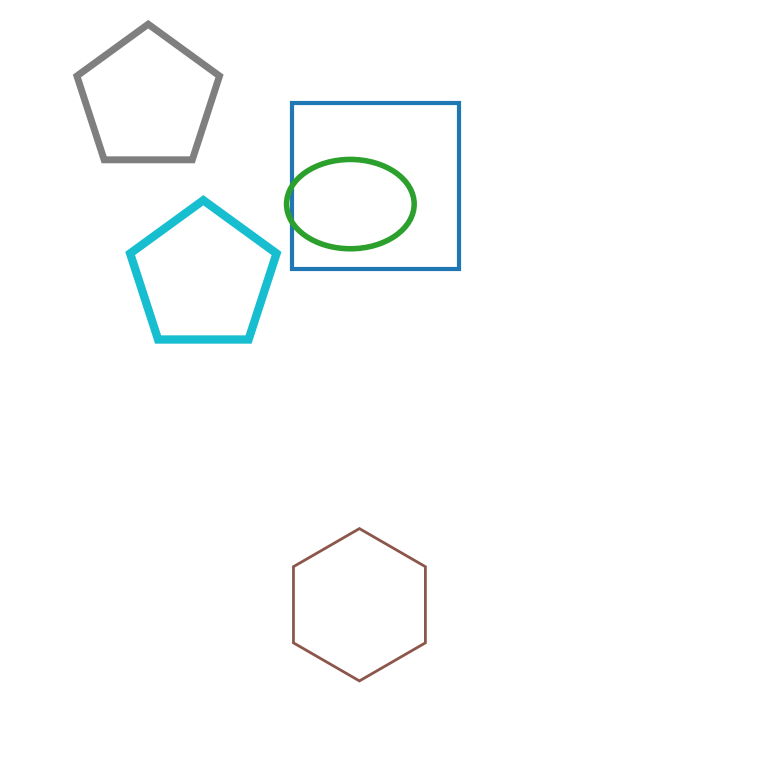[{"shape": "square", "thickness": 1.5, "radius": 0.54, "center": [0.488, 0.759]}, {"shape": "oval", "thickness": 2, "radius": 0.41, "center": [0.455, 0.735]}, {"shape": "hexagon", "thickness": 1, "radius": 0.49, "center": [0.467, 0.215]}, {"shape": "pentagon", "thickness": 2.5, "radius": 0.49, "center": [0.192, 0.871]}, {"shape": "pentagon", "thickness": 3, "radius": 0.5, "center": [0.264, 0.64]}]